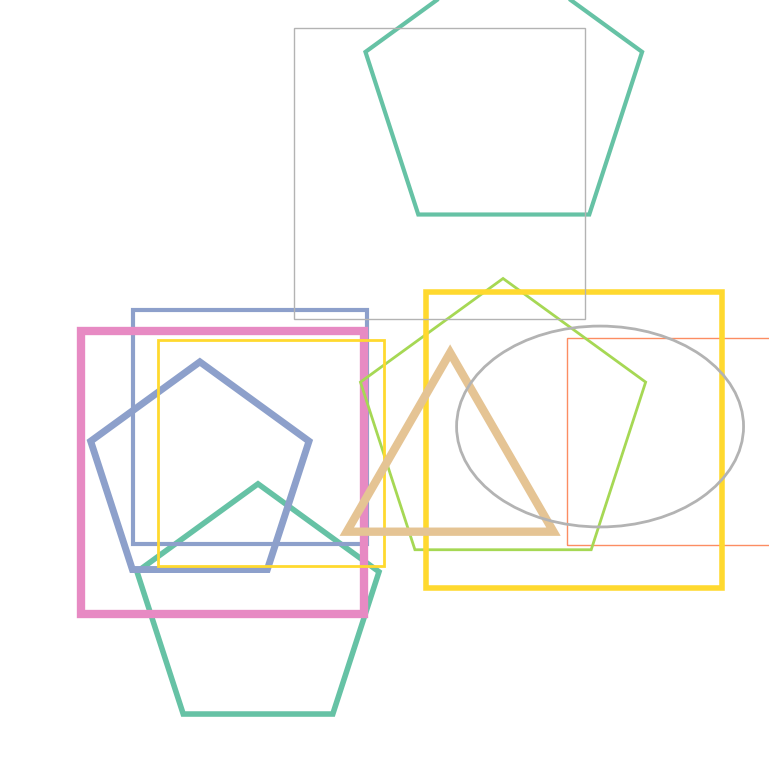[{"shape": "pentagon", "thickness": 1.5, "radius": 0.94, "center": [0.654, 0.874]}, {"shape": "pentagon", "thickness": 2, "radius": 0.83, "center": [0.335, 0.206]}, {"shape": "square", "thickness": 0.5, "radius": 0.67, "center": [0.871, 0.426]}, {"shape": "square", "thickness": 1.5, "radius": 0.76, "center": [0.324, 0.445]}, {"shape": "pentagon", "thickness": 2.5, "radius": 0.75, "center": [0.26, 0.381]}, {"shape": "square", "thickness": 3, "radius": 0.92, "center": [0.289, 0.387]}, {"shape": "pentagon", "thickness": 1, "radius": 0.97, "center": [0.653, 0.444]}, {"shape": "square", "thickness": 1, "radius": 0.73, "center": [0.352, 0.412]}, {"shape": "square", "thickness": 2, "radius": 0.96, "center": [0.745, 0.429]}, {"shape": "triangle", "thickness": 3, "radius": 0.77, "center": [0.585, 0.387]}, {"shape": "oval", "thickness": 1, "radius": 0.93, "center": [0.779, 0.446]}, {"shape": "square", "thickness": 0.5, "radius": 0.95, "center": [0.571, 0.775]}]